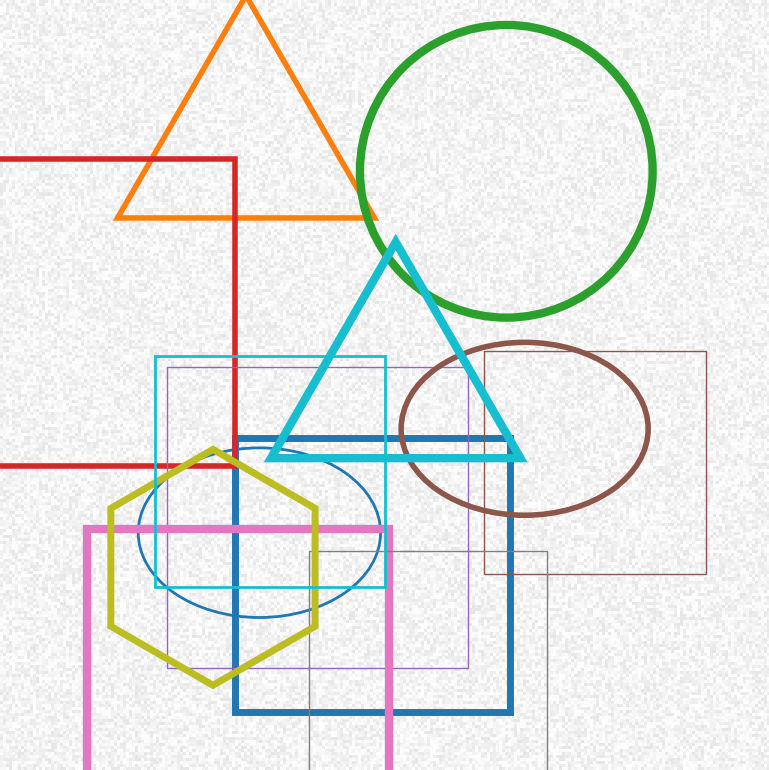[{"shape": "square", "thickness": 2.5, "radius": 0.89, "center": [0.484, 0.253]}, {"shape": "oval", "thickness": 1, "radius": 0.79, "center": [0.337, 0.308]}, {"shape": "triangle", "thickness": 2, "radius": 0.96, "center": [0.319, 0.813]}, {"shape": "circle", "thickness": 3, "radius": 0.95, "center": [0.658, 0.778]}, {"shape": "square", "thickness": 2, "radius": 1.0, "center": [0.105, 0.594]}, {"shape": "square", "thickness": 0.5, "radius": 0.98, "center": [0.412, 0.328]}, {"shape": "oval", "thickness": 2, "radius": 0.8, "center": [0.681, 0.443]}, {"shape": "square", "thickness": 0.5, "radius": 0.72, "center": [0.773, 0.399]}, {"shape": "square", "thickness": 3, "radius": 0.98, "center": [0.31, 0.117]}, {"shape": "square", "thickness": 0.5, "radius": 0.77, "center": [0.556, 0.13]}, {"shape": "hexagon", "thickness": 2.5, "radius": 0.77, "center": [0.277, 0.263]}, {"shape": "triangle", "thickness": 3, "radius": 0.94, "center": [0.514, 0.499]}, {"shape": "square", "thickness": 1, "radius": 0.75, "center": [0.351, 0.388]}]